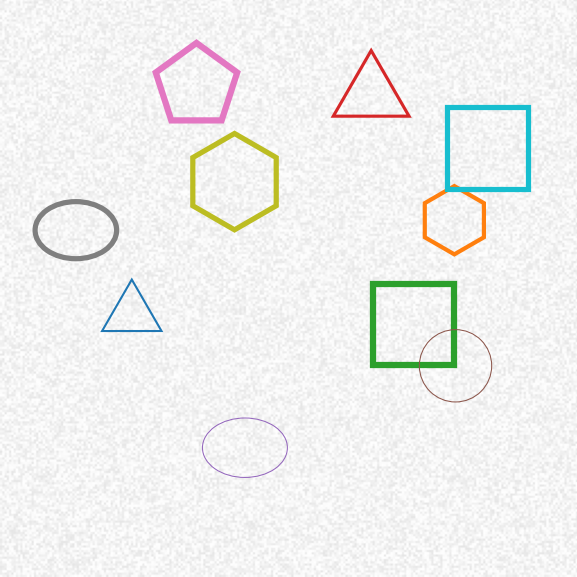[{"shape": "triangle", "thickness": 1, "radius": 0.3, "center": [0.228, 0.456]}, {"shape": "hexagon", "thickness": 2, "radius": 0.3, "center": [0.787, 0.618]}, {"shape": "square", "thickness": 3, "radius": 0.35, "center": [0.716, 0.437]}, {"shape": "triangle", "thickness": 1.5, "radius": 0.38, "center": [0.643, 0.836]}, {"shape": "oval", "thickness": 0.5, "radius": 0.37, "center": [0.424, 0.224]}, {"shape": "circle", "thickness": 0.5, "radius": 0.31, "center": [0.789, 0.366]}, {"shape": "pentagon", "thickness": 3, "radius": 0.37, "center": [0.34, 0.851]}, {"shape": "oval", "thickness": 2.5, "radius": 0.35, "center": [0.131, 0.601]}, {"shape": "hexagon", "thickness": 2.5, "radius": 0.42, "center": [0.406, 0.685]}, {"shape": "square", "thickness": 2.5, "radius": 0.35, "center": [0.844, 0.742]}]